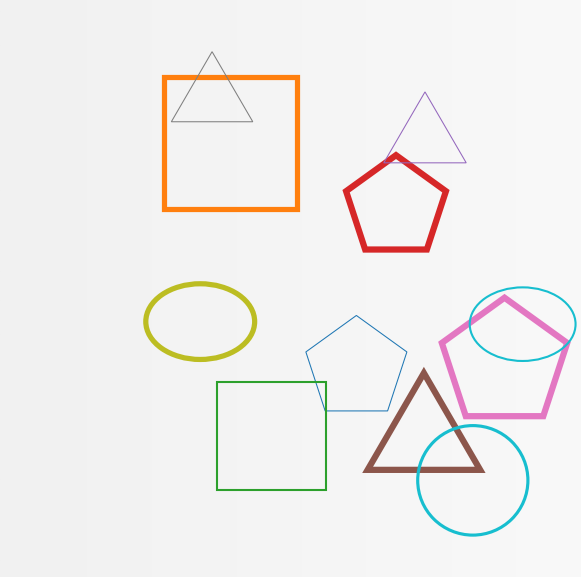[{"shape": "pentagon", "thickness": 0.5, "radius": 0.46, "center": [0.613, 0.361]}, {"shape": "square", "thickness": 2.5, "radius": 0.57, "center": [0.397, 0.751]}, {"shape": "square", "thickness": 1, "radius": 0.47, "center": [0.466, 0.244]}, {"shape": "pentagon", "thickness": 3, "radius": 0.45, "center": [0.681, 0.64]}, {"shape": "triangle", "thickness": 0.5, "radius": 0.41, "center": [0.731, 0.758]}, {"shape": "triangle", "thickness": 3, "radius": 0.56, "center": [0.729, 0.241]}, {"shape": "pentagon", "thickness": 3, "radius": 0.57, "center": [0.868, 0.37]}, {"shape": "triangle", "thickness": 0.5, "radius": 0.4, "center": [0.365, 0.829]}, {"shape": "oval", "thickness": 2.5, "radius": 0.47, "center": [0.344, 0.442]}, {"shape": "oval", "thickness": 1, "radius": 0.46, "center": [0.899, 0.438]}, {"shape": "circle", "thickness": 1.5, "radius": 0.47, "center": [0.813, 0.167]}]